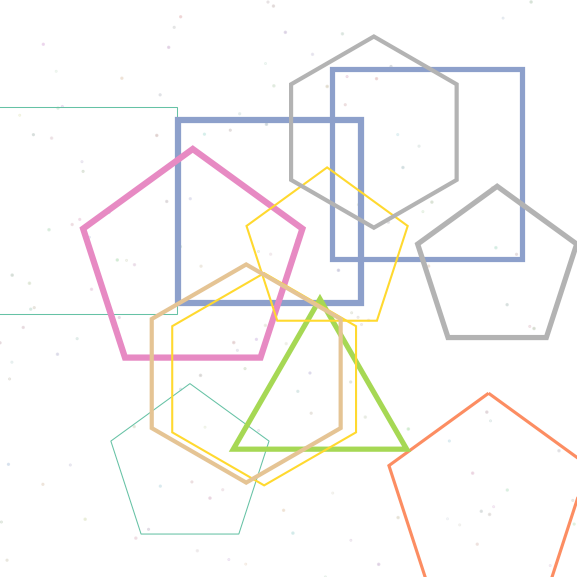[{"shape": "square", "thickness": 0.5, "radius": 0.9, "center": [0.128, 0.634]}, {"shape": "pentagon", "thickness": 0.5, "radius": 0.72, "center": [0.329, 0.191]}, {"shape": "pentagon", "thickness": 1.5, "radius": 0.91, "center": [0.846, 0.137]}, {"shape": "square", "thickness": 3, "radius": 0.79, "center": [0.467, 0.632]}, {"shape": "square", "thickness": 2.5, "radius": 0.82, "center": [0.739, 0.715]}, {"shape": "pentagon", "thickness": 3, "radius": 1.0, "center": [0.334, 0.541]}, {"shape": "triangle", "thickness": 2.5, "radius": 0.87, "center": [0.554, 0.308]}, {"shape": "hexagon", "thickness": 1, "radius": 0.92, "center": [0.457, 0.342]}, {"shape": "pentagon", "thickness": 1, "radius": 0.73, "center": [0.566, 0.562]}, {"shape": "hexagon", "thickness": 2, "radius": 0.94, "center": [0.426, 0.352]}, {"shape": "hexagon", "thickness": 2, "radius": 0.83, "center": [0.647, 0.77]}, {"shape": "pentagon", "thickness": 2.5, "radius": 0.72, "center": [0.861, 0.532]}]